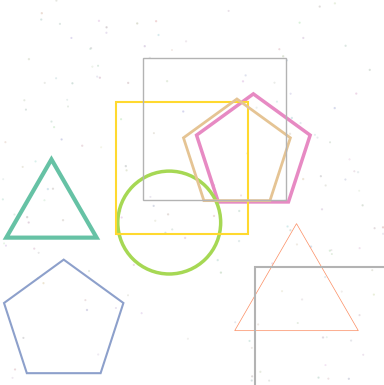[{"shape": "triangle", "thickness": 3, "radius": 0.68, "center": [0.134, 0.451]}, {"shape": "triangle", "thickness": 0.5, "radius": 0.93, "center": [0.77, 0.234]}, {"shape": "pentagon", "thickness": 1.5, "radius": 0.82, "center": [0.165, 0.163]}, {"shape": "pentagon", "thickness": 2.5, "radius": 0.78, "center": [0.658, 0.601]}, {"shape": "circle", "thickness": 2.5, "radius": 0.67, "center": [0.44, 0.422]}, {"shape": "square", "thickness": 1.5, "radius": 0.86, "center": [0.474, 0.562]}, {"shape": "pentagon", "thickness": 2, "radius": 0.73, "center": [0.615, 0.597]}, {"shape": "square", "thickness": 1, "radius": 0.92, "center": [0.557, 0.665]}, {"shape": "square", "thickness": 1.5, "radius": 0.93, "center": [0.849, 0.12]}]